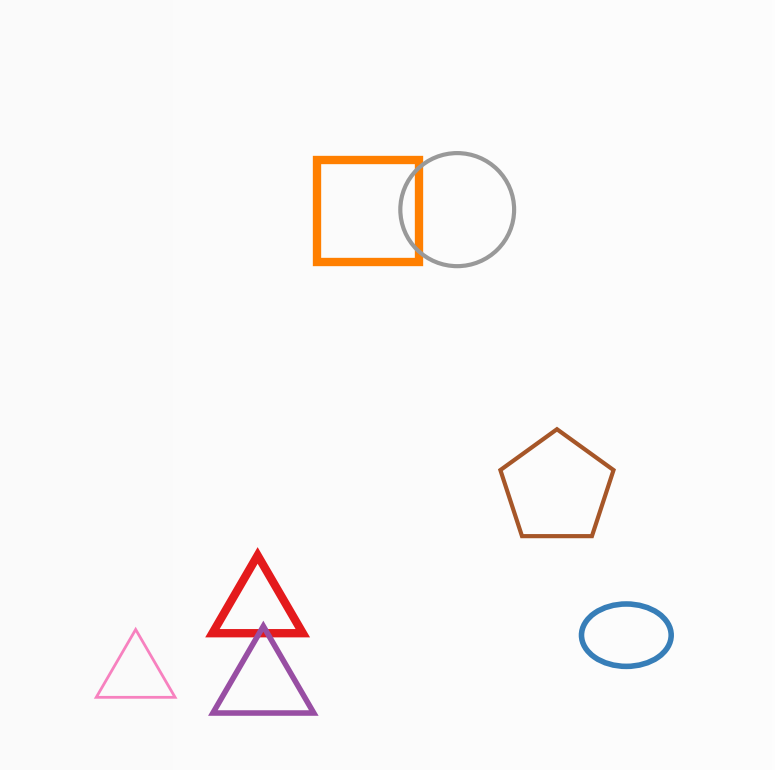[{"shape": "triangle", "thickness": 3, "radius": 0.34, "center": [0.332, 0.211]}, {"shape": "oval", "thickness": 2, "radius": 0.29, "center": [0.808, 0.175]}, {"shape": "triangle", "thickness": 2, "radius": 0.38, "center": [0.34, 0.112]}, {"shape": "square", "thickness": 3, "radius": 0.33, "center": [0.475, 0.726]}, {"shape": "pentagon", "thickness": 1.5, "radius": 0.38, "center": [0.719, 0.366]}, {"shape": "triangle", "thickness": 1, "radius": 0.29, "center": [0.175, 0.124]}, {"shape": "circle", "thickness": 1.5, "radius": 0.37, "center": [0.59, 0.728]}]